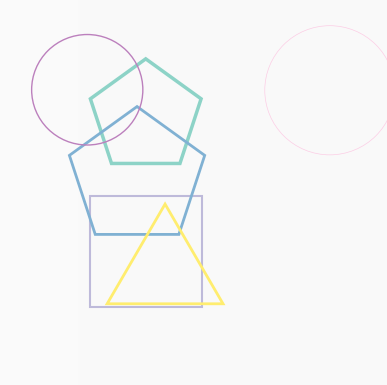[{"shape": "pentagon", "thickness": 2.5, "radius": 0.75, "center": [0.376, 0.697]}, {"shape": "square", "thickness": 1.5, "radius": 0.72, "center": [0.376, 0.346]}, {"shape": "pentagon", "thickness": 2, "radius": 0.92, "center": [0.354, 0.54]}, {"shape": "circle", "thickness": 0.5, "radius": 0.84, "center": [0.851, 0.766]}, {"shape": "circle", "thickness": 1, "radius": 0.72, "center": [0.225, 0.767]}, {"shape": "triangle", "thickness": 2, "radius": 0.86, "center": [0.426, 0.297]}]